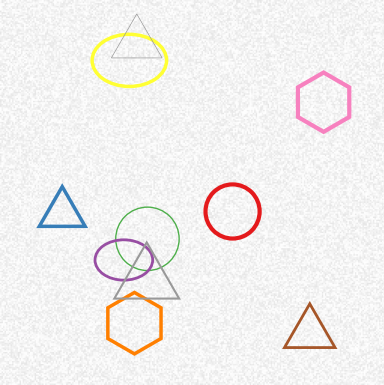[{"shape": "circle", "thickness": 3, "radius": 0.35, "center": [0.604, 0.451]}, {"shape": "triangle", "thickness": 2.5, "radius": 0.34, "center": [0.162, 0.446]}, {"shape": "circle", "thickness": 1, "radius": 0.41, "center": [0.383, 0.38]}, {"shape": "oval", "thickness": 2, "radius": 0.37, "center": [0.322, 0.325]}, {"shape": "hexagon", "thickness": 2.5, "radius": 0.4, "center": [0.349, 0.161]}, {"shape": "oval", "thickness": 2.5, "radius": 0.48, "center": [0.336, 0.843]}, {"shape": "triangle", "thickness": 2, "radius": 0.38, "center": [0.805, 0.135]}, {"shape": "hexagon", "thickness": 3, "radius": 0.39, "center": [0.841, 0.735]}, {"shape": "triangle", "thickness": 0.5, "radius": 0.38, "center": [0.355, 0.888]}, {"shape": "triangle", "thickness": 1.5, "radius": 0.49, "center": [0.381, 0.273]}]